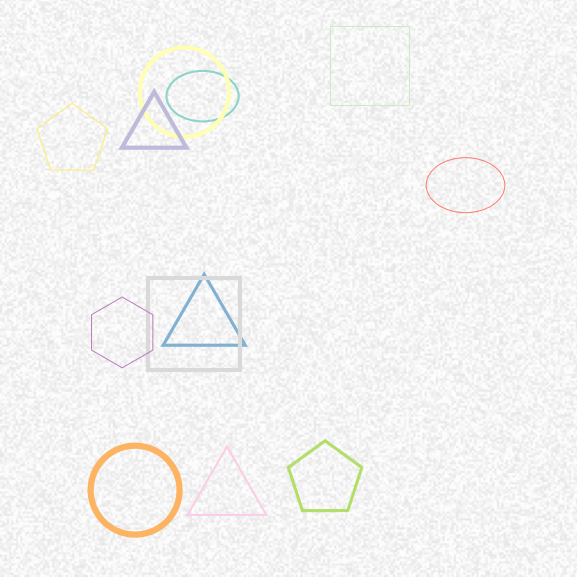[{"shape": "oval", "thickness": 1, "radius": 0.31, "center": [0.351, 0.833]}, {"shape": "circle", "thickness": 2, "radius": 0.39, "center": [0.319, 0.84]}, {"shape": "triangle", "thickness": 2, "radius": 0.32, "center": [0.267, 0.776]}, {"shape": "oval", "thickness": 0.5, "radius": 0.34, "center": [0.806, 0.678]}, {"shape": "triangle", "thickness": 1.5, "radius": 0.41, "center": [0.354, 0.442]}, {"shape": "circle", "thickness": 3, "radius": 0.38, "center": [0.234, 0.15]}, {"shape": "pentagon", "thickness": 1.5, "radius": 0.33, "center": [0.563, 0.169]}, {"shape": "triangle", "thickness": 1, "radius": 0.39, "center": [0.393, 0.147]}, {"shape": "square", "thickness": 2, "radius": 0.4, "center": [0.336, 0.438]}, {"shape": "hexagon", "thickness": 0.5, "radius": 0.31, "center": [0.212, 0.424]}, {"shape": "square", "thickness": 0.5, "radius": 0.34, "center": [0.64, 0.886]}, {"shape": "pentagon", "thickness": 0.5, "radius": 0.32, "center": [0.125, 0.756]}]